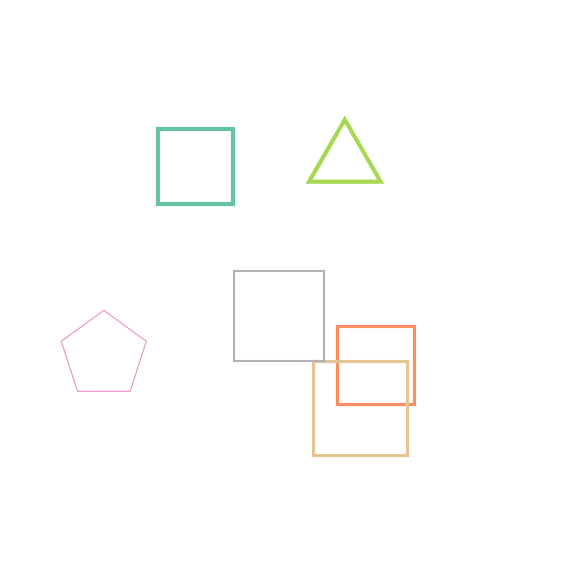[{"shape": "square", "thickness": 2, "radius": 0.32, "center": [0.338, 0.711]}, {"shape": "square", "thickness": 1.5, "radius": 0.34, "center": [0.65, 0.367]}, {"shape": "pentagon", "thickness": 0.5, "radius": 0.39, "center": [0.18, 0.384]}, {"shape": "triangle", "thickness": 2, "radius": 0.36, "center": [0.597, 0.72]}, {"shape": "square", "thickness": 1.5, "radius": 0.41, "center": [0.624, 0.293]}, {"shape": "square", "thickness": 1, "radius": 0.39, "center": [0.483, 0.451]}]